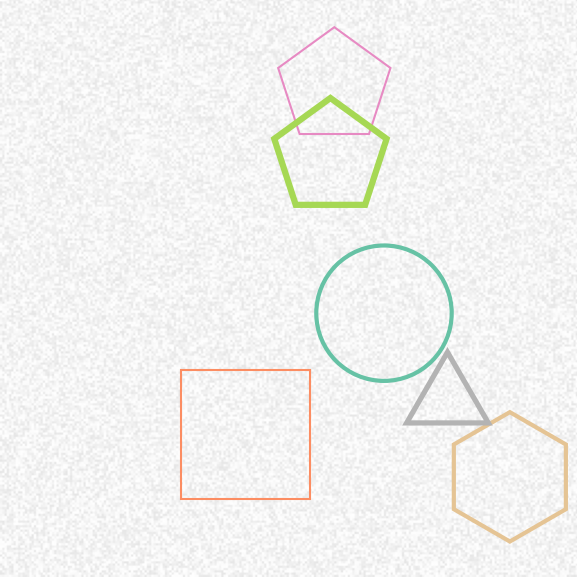[{"shape": "circle", "thickness": 2, "radius": 0.59, "center": [0.665, 0.457]}, {"shape": "square", "thickness": 1, "radius": 0.56, "center": [0.425, 0.246]}, {"shape": "pentagon", "thickness": 1, "radius": 0.51, "center": [0.579, 0.85]}, {"shape": "pentagon", "thickness": 3, "radius": 0.51, "center": [0.572, 0.727]}, {"shape": "hexagon", "thickness": 2, "radius": 0.56, "center": [0.883, 0.173]}, {"shape": "triangle", "thickness": 2.5, "radius": 0.41, "center": [0.775, 0.308]}]